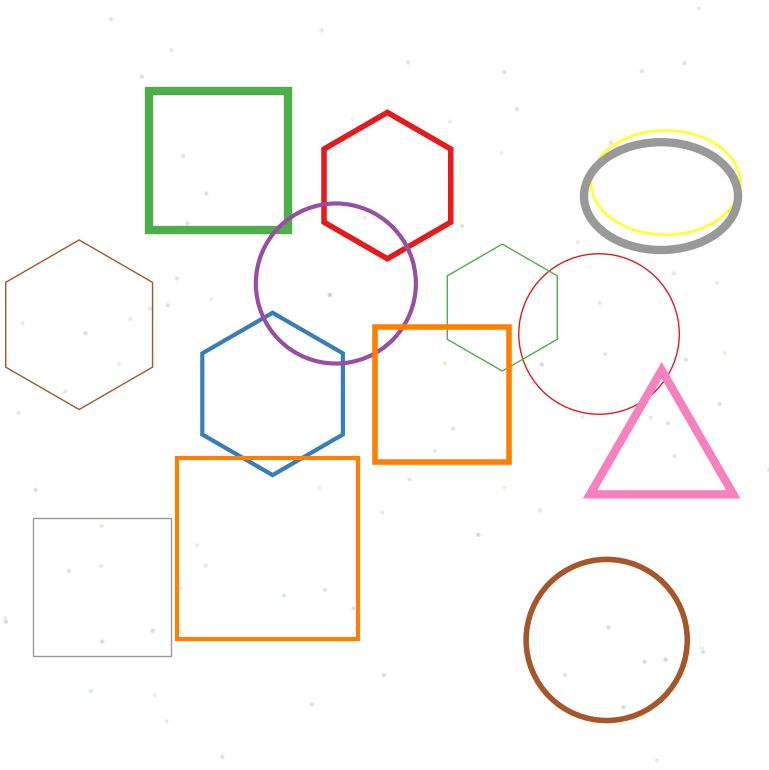[{"shape": "circle", "thickness": 0.5, "radius": 0.52, "center": [0.778, 0.566]}, {"shape": "hexagon", "thickness": 2, "radius": 0.48, "center": [0.503, 0.759]}, {"shape": "hexagon", "thickness": 1.5, "radius": 0.53, "center": [0.354, 0.488]}, {"shape": "hexagon", "thickness": 0.5, "radius": 0.41, "center": [0.652, 0.601]}, {"shape": "square", "thickness": 3, "radius": 0.45, "center": [0.284, 0.791]}, {"shape": "circle", "thickness": 1.5, "radius": 0.52, "center": [0.436, 0.632]}, {"shape": "square", "thickness": 2, "radius": 0.44, "center": [0.574, 0.488]}, {"shape": "square", "thickness": 1.5, "radius": 0.59, "center": [0.347, 0.288]}, {"shape": "oval", "thickness": 1, "radius": 0.48, "center": [0.864, 0.763]}, {"shape": "hexagon", "thickness": 0.5, "radius": 0.55, "center": [0.103, 0.578]}, {"shape": "circle", "thickness": 2, "radius": 0.52, "center": [0.788, 0.169]}, {"shape": "triangle", "thickness": 3, "radius": 0.54, "center": [0.859, 0.412]}, {"shape": "oval", "thickness": 3, "radius": 0.5, "center": [0.858, 0.745]}, {"shape": "square", "thickness": 0.5, "radius": 0.45, "center": [0.133, 0.238]}]